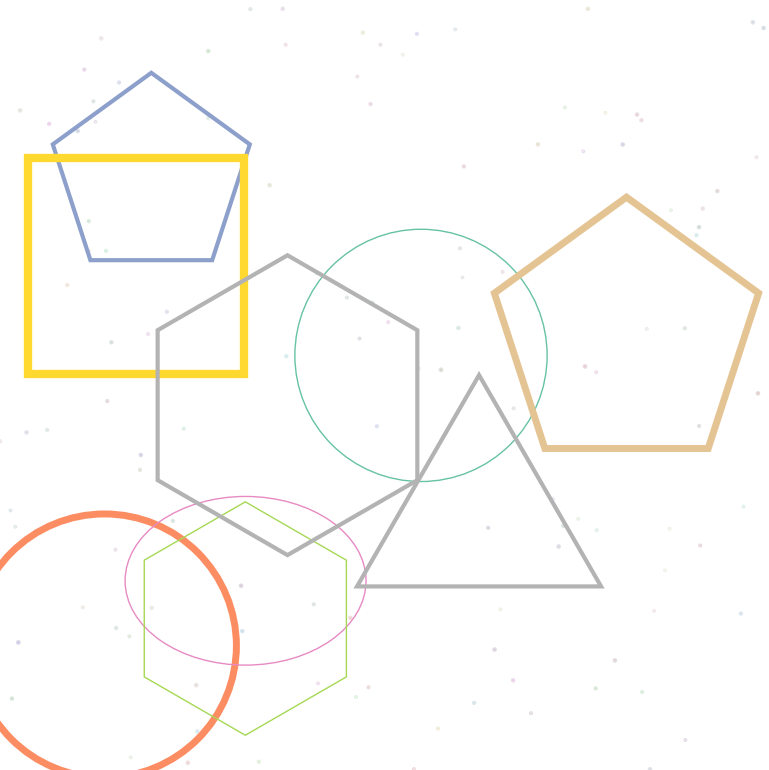[{"shape": "circle", "thickness": 0.5, "radius": 0.82, "center": [0.547, 0.538]}, {"shape": "circle", "thickness": 2.5, "radius": 0.86, "center": [0.136, 0.161]}, {"shape": "pentagon", "thickness": 1.5, "radius": 0.67, "center": [0.196, 0.771]}, {"shape": "oval", "thickness": 0.5, "radius": 0.78, "center": [0.319, 0.246]}, {"shape": "hexagon", "thickness": 0.5, "radius": 0.76, "center": [0.319, 0.197]}, {"shape": "square", "thickness": 3, "radius": 0.7, "center": [0.176, 0.654]}, {"shape": "pentagon", "thickness": 2.5, "radius": 0.9, "center": [0.814, 0.564]}, {"shape": "hexagon", "thickness": 1.5, "radius": 0.97, "center": [0.373, 0.474]}, {"shape": "triangle", "thickness": 1.5, "radius": 0.91, "center": [0.622, 0.33]}]